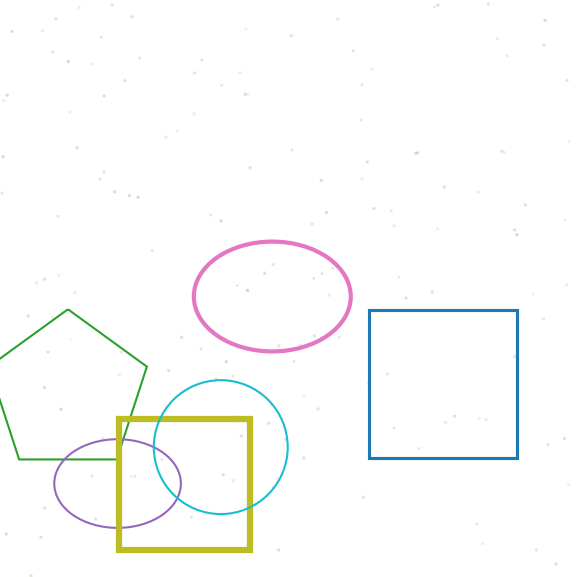[{"shape": "square", "thickness": 1.5, "radius": 0.64, "center": [0.768, 0.334]}, {"shape": "pentagon", "thickness": 1, "radius": 0.72, "center": [0.118, 0.32]}, {"shape": "oval", "thickness": 1, "radius": 0.55, "center": [0.204, 0.162]}, {"shape": "oval", "thickness": 2, "radius": 0.68, "center": [0.472, 0.486]}, {"shape": "square", "thickness": 3, "radius": 0.57, "center": [0.319, 0.16]}, {"shape": "circle", "thickness": 1, "radius": 0.58, "center": [0.382, 0.225]}]